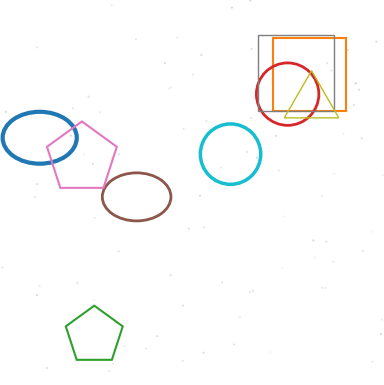[{"shape": "oval", "thickness": 3, "radius": 0.48, "center": [0.103, 0.642]}, {"shape": "square", "thickness": 1.5, "radius": 0.47, "center": [0.804, 0.806]}, {"shape": "pentagon", "thickness": 1.5, "radius": 0.39, "center": [0.245, 0.128]}, {"shape": "circle", "thickness": 2, "radius": 0.41, "center": [0.747, 0.756]}, {"shape": "oval", "thickness": 2, "radius": 0.45, "center": [0.355, 0.489]}, {"shape": "pentagon", "thickness": 1.5, "radius": 0.48, "center": [0.213, 0.589]}, {"shape": "square", "thickness": 1, "radius": 0.49, "center": [0.768, 0.81]}, {"shape": "triangle", "thickness": 1, "radius": 0.41, "center": [0.809, 0.735]}, {"shape": "circle", "thickness": 2.5, "radius": 0.39, "center": [0.599, 0.6]}]